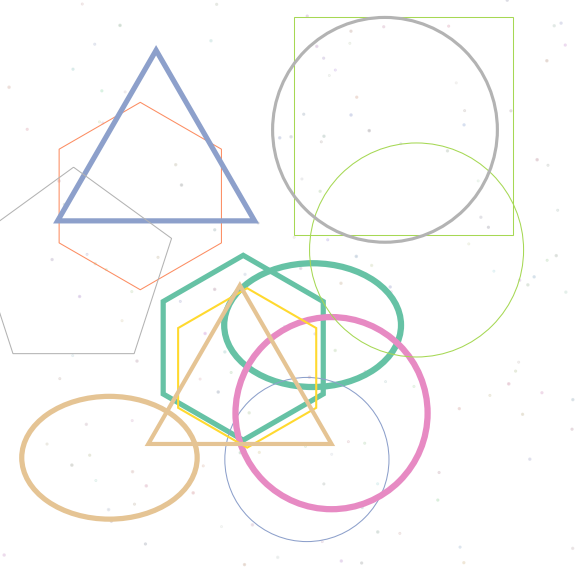[{"shape": "oval", "thickness": 3, "radius": 0.77, "center": [0.541, 0.436]}, {"shape": "hexagon", "thickness": 2.5, "radius": 0.8, "center": [0.421, 0.397]}, {"shape": "hexagon", "thickness": 0.5, "radius": 0.81, "center": [0.243, 0.66]}, {"shape": "triangle", "thickness": 2.5, "radius": 0.98, "center": [0.27, 0.715]}, {"shape": "circle", "thickness": 0.5, "radius": 0.71, "center": [0.531, 0.203]}, {"shape": "circle", "thickness": 3, "radius": 0.83, "center": [0.574, 0.284]}, {"shape": "circle", "thickness": 0.5, "radius": 0.93, "center": [0.721, 0.566]}, {"shape": "square", "thickness": 0.5, "radius": 0.95, "center": [0.698, 0.781]}, {"shape": "hexagon", "thickness": 1, "radius": 0.69, "center": [0.428, 0.362]}, {"shape": "triangle", "thickness": 2, "radius": 0.92, "center": [0.415, 0.322]}, {"shape": "oval", "thickness": 2.5, "radius": 0.76, "center": [0.19, 0.207]}, {"shape": "circle", "thickness": 1.5, "radius": 0.97, "center": [0.667, 0.774]}, {"shape": "pentagon", "thickness": 0.5, "radius": 0.89, "center": [0.127, 0.531]}]